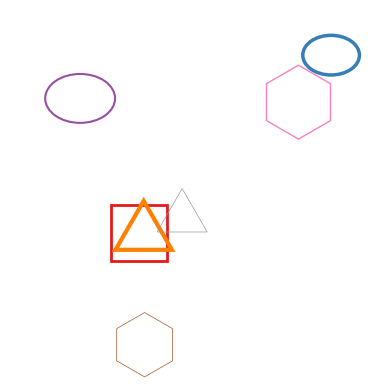[{"shape": "square", "thickness": 2, "radius": 0.36, "center": [0.361, 0.395]}, {"shape": "oval", "thickness": 2.5, "radius": 0.37, "center": [0.86, 0.857]}, {"shape": "oval", "thickness": 1.5, "radius": 0.45, "center": [0.208, 0.744]}, {"shape": "triangle", "thickness": 3, "radius": 0.42, "center": [0.373, 0.393]}, {"shape": "hexagon", "thickness": 0.5, "radius": 0.42, "center": [0.376, 0.105]}, {"shape": "hexagon", "thickness": 1, "radius": 0.48, "center": [0.775, 0.735]}, {"shape": "triangle", "thickness": 0.5, "radius": 0.38, "center": [0.473, 0.435]}]